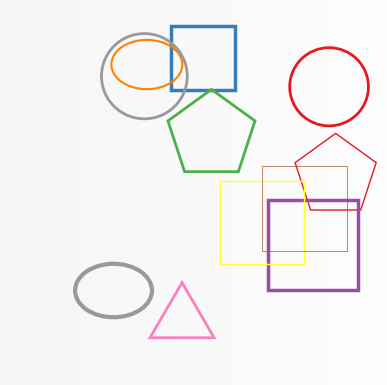[{"shape": "circle", "thickness": 2, "radius": 0.51, "center": [0.849, 0.775]}, {"shape": "pentagon", "thickness": 1, "radius": 0.55, "center": [0.866, 0.544]}, {"shape": "square", "thickness": 2.5, "radius": 0.41, "center": [0.524, 0.85]}, {"shape": "pentagon", "thickness": 2, "radius": 0.59, "center": [0.546, 0.65]}, {"shape": "square", "thickness": 2.5, "radius": 0.58, "center": [0.808, 0.363]}, {"shape": "oval", "thickness": 1.5, "radius": 0.46, "center": [0.379, 0.832]}, {"shape": "square", "thickness": 1, "radius": 0.54, "center": [0.677, 0.421]}, {"shape": "square", "thickness": 0.5, "radius": 0.55, "center": [0.787, 0.459]}, {"shape": "triangle", "thickness": 2, "radius": 0.48, "center": [0.47, 0.171]}, {"shape": "circle", "thickness": 2, "radius": 0.55, "center": [0.373, 0.802]}, {"shape": "oval", "thickness": 3, "radius": 0.5, "center": [0.293, 0.245]}]